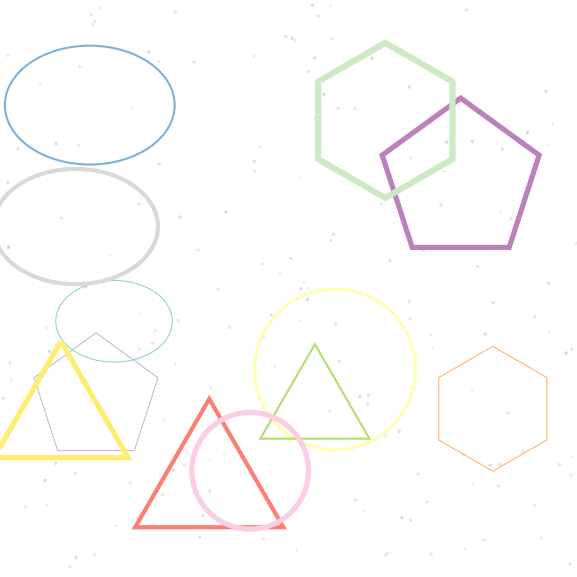[{"shape": "oval", "thickness": 0.5, "radius": 0.5, "center": [0.197, 0.443]}, {"shape": "circle", "thickness": 1.5, "radius": 0.7, "center": [0.58, 0.359]}, {"shape": "pentagon", "thickness": 0.5, "radius": 0.56, "center": [0.166, 0.31]}, {"shape": "triangle", "thickness": 2, "radius": 0.74, "center": [0.362, 0.16]}, {"shape": "oval", "thickness": 1, "radius": 0.74, "center": [0.155, 0.817]}, {"shape": "hexagon", "thickness": 0.5, "radius": 0.54, "center": [0.853, 0.291]}, {"shape": "triangle", "thickness": 1, "radius": 0.55, "center": [0.545, 0.294]}, {"shape": "circle", "thickness": 2.5, "radius": 0.5, "center": [0.433, 0.184]}, {"shape": "oval", "thickness": 2, "radius": 0.71, "center": [0.131, 0.607]}, {"shape": "pentagon", "thickness": 2.5, "radius": 0.71, "center": [0.798, 0.686]}, {"shape": "hexagon", "thickness": 3, "radius": 0.67, "center": [0.667, 0.791]}, {"shape": "triangle", "thickness": 2.5, "radius": 0.67, "center": [0.106, 0.274]}]